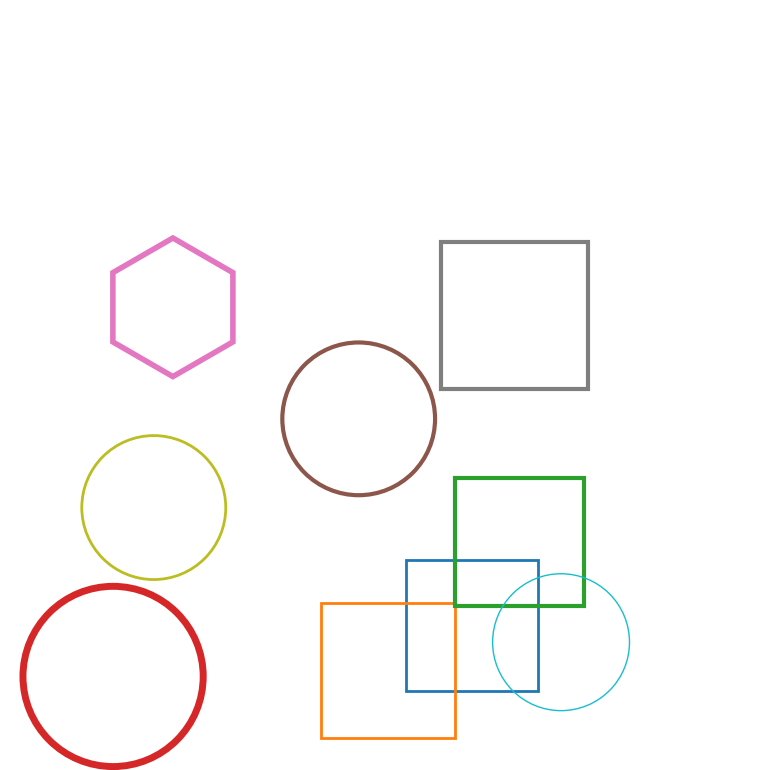[{"shape": "square", "thickness": 1, "radius": 0.43, "center": [0.613, 0.188]}, {"shape": "square", "thickness": 1, "radius": 0.44, "center": [0.504, 0.129]}, {"shape": "square", "thickness": 1.5, "radius": 0.42, "center": [0.675, 0.296]}, {"shape": "circle", "thickness": 2.5, "radius": 0.59, "center": [0.147, 0.121]}, {"shape": "circle", "thickness": 1.5, "radius": 0.5, "center": [0.466, 0.456]}, {"shape": "hexagon", "thickness": 2, "radius": 0.45, "center": [0.225, 0.601]}, {"shape": "square", "thickness": 1.5, "radius": 0.48, "center": [0.668, 0.59]}, {"shape": "circle", "thickness": 1, "radius": 0.47, "center": [0.2, 0.341]}, {"shape": "circle", "thickness": 0.5, "radius": 0.44, "center": [0.729, 0.166]}]